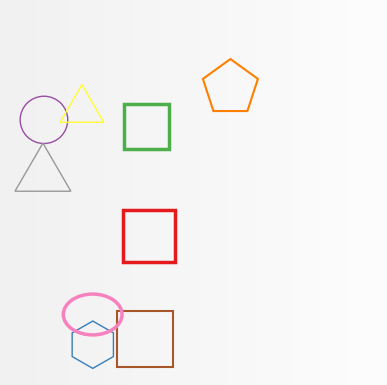[{"shape": "square", "thickness": 2.5, "radius": 0.33, "center": [0.384, 0.386]}, {"shape": "hexagon", "thickness": 1, "radius": 0.31, "center": [0.239, 0.105]}, {"shape": "square", "thickness": 2.5, "radius": 0.29, "center": [0.378, 0.672]}, {"shape": "circle", "thickness": 1, "radius": 0.31, "center": [0.113, 0.689]}, {"shape": "pentagon", "thickness": 1.5, "radius": 0.37, "center": [0.595, 0.772]}, {"shape": "triangle", "thickness": 1, "radius": 0.32, "center": [0.211, 0.715]}, {"shape": "square", "thickness": 1.5, "radius": 0.36, "center": [0.375, 0.119]}, {"shape": "oval", "thickness": 2.5, "radius": 0.38, "center": [0.239, 0.183]}, {"shape": "triangle", "thickness": 1, "radius": 0.42, "center": [0.111, 0.545]}]